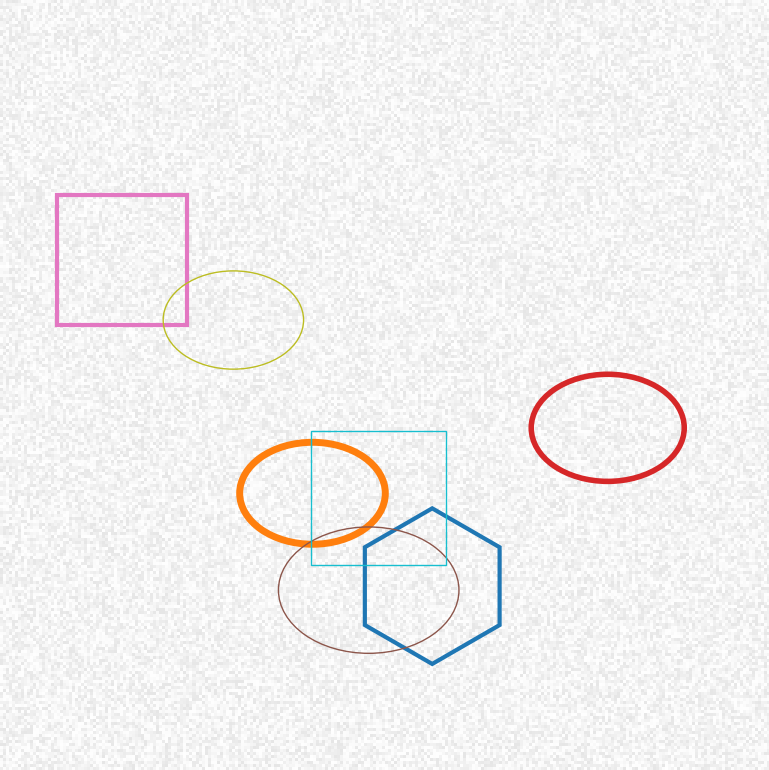[{"shape": "hexagon", "thickness": 1.5, "radius": 0.51, "center": [0.561, 0.239]}, {"shape": "oval", "thickness": 2.5, "radius": 0.47, "center": [0.406, 0.359]}, {"shape": "oval", "thickness": 2, "radius": 0.5, "center": [0.789, 0.444]}, {"shape": "oval", "thickness": 0.5, "radius": 0.59, "center": [0.479, 0.234]}, {"shape": "square", "thickness": 1.5, "radius": 0.42, "center": [0.159, 0.663]}, {"shape": "oval", "thickness": 0.5, "radius": 0.46, "center": [0.303, 0.584]}, {"shape": "square", "thickness": 0.5, "radius": 0.44, "center": [0.492, 0.353]}]